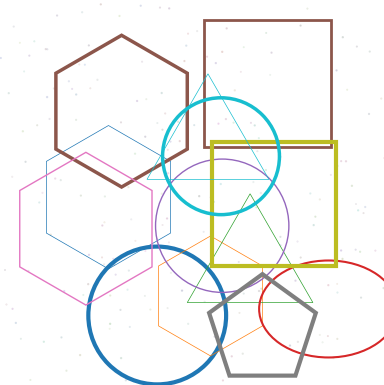[{"shape": "circle", "thickness": 3, "radius": 0.89, "center": [0.408, 0.181]}, {"shape": "hexagon", "thickness": 0.5, "radius": 0.93, "center": [0.282, 0.488]}, {"shape": "hexagon", "thickness": 0.5, "radius": 0.78, "center": [0.547, 0.231]}, {"shape": "triangle", "thickness": 0.5, "radius": 0.94, "center": [0.65, 0.308]}, {"shape": "oval", "thickness": 1.5, "radius": 0.9, "center": [0.853, 0.197]}, {"shape": "circle", "thickness": 1, "radius": 0.87, "center": [0.577, 0.414]}, {"shape": "hexagon", "thickness": 2.5, "radius": 0.99, "center": [0.316, 0.711]}, {"shape": "square", "thickness": 2, "radius": 0.82, "center": [0.695, 0.783]}, {"shape": "hexagon", "thickness": 1, "radius": 0.99, "center": [0.223, 0.406]}, {"shape": "pentagon", "thickness": 3, "radius": 0.73, "center": [0.682, 0.142]}, {"shape": "square", "thickness": 3, "radius": 0.81, "center": [0.712, 0.47]}, {"shape": "triangle", "thickness": 0.5, "radius": 0.91, "center": [0.54, 0.625]}, {"shape": "circle", "thickness": 2.5, "radius": 0.76, "center": [0.574, 0.594]}]